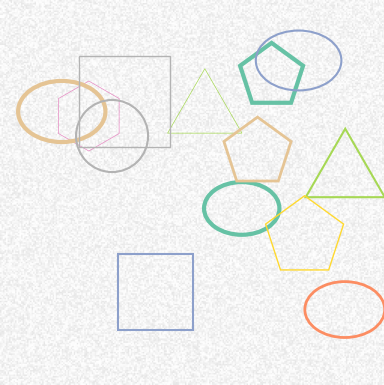[{"shape": "oval", "thickness": 3, "radius": 0.49, "center": [0.628, 0.459]}, {"shape": "pentagon", "thickness": 3, "radius": 0.43, "center": [0.705, 0.803]}, {"shape": "oval", "thickness": 2, "radius": 0.52, "center": [0.896, 0.196]}, {"shape": "oval", "thickness": 1.5, "radius": 0.56, "center": [0.776, 0.843]}, {"shape": "square", "thickness": 1.5, "radius": 0.49, "center": [0.404, 0.241]}, {"shape": "hexagon", "thickness": 0.5, "radius": 0.45, "center": [0.231, 0.699]}, {"shape": "triangle", "thickness": 0.5, "radius": 0.56, "center": [0.532, 0.71]}, {"shape": "triangle", "thickness": 1.5, "radius": 0.59, "center": [0.897, 0.547]}, {"shape": "pentagon", "thickness": 1, "radius": 0.53, "center": [0.791, 0.385]}, {"shape": "oval", "thickness": 3, "radius": 0.57, "center": [0.16, 0.71]}, {"shape": "pentagon", "thickness": 2, "radius": 0.46, "center": [0.669, 0.604]}, {"shape": "circle", "thickness": 1.5, "radius": 0.47, "center": [0.291, 0.647]}, {"shape": "square", "thickness": 1, "radius": 0.59, "center": [0.322, 0.736]}]